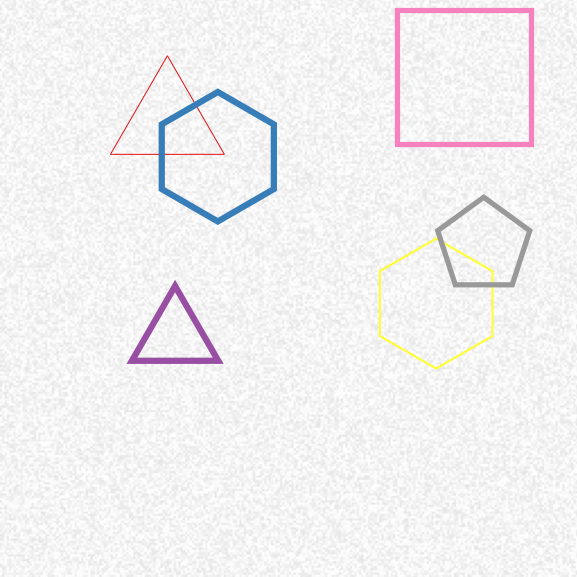[{"shape": "triangle", "thickness": 0.5, "radius": 0.57, "center": [0.29, 0.789]}, {"shape": "hexagon", "thickness": 3, "radius": 0.56, "center": [0.377, 0.728]}, {"shape": "triangle", "thickness": 3, "radius": 0.43, "center": [0.303, 0.418]}, {"shape": "hexagon", "thickness": 1, "radius": 0.56, "center": [0.755, 0.473]}, {"shape": "square", "thickness": 2.5, "radius": 0.58, "center": [0.804, 0.866]}, {"shape": "pentagon", "thickness": 2.5, "radius": 0.42, "center": [0.838, 0.574]}]